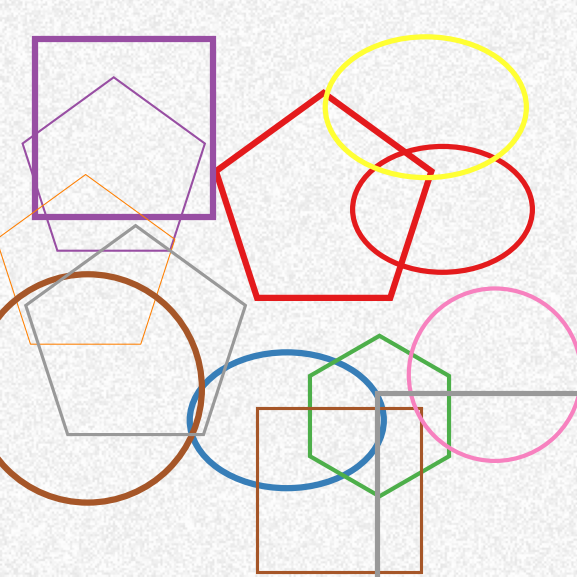[{"shape": "oval", "thickness": 2.5, "radius": 0.78, "center": [0.766, 0.637]}, {"shape": "pentagon", "thickness": 3, "radius": 0.98, "center": [0.56, 0.642]}, {"shape": "oval", "thickness": 3, "radius": 0.84, "center": [0.497, 0.271]}, {"shape": "hexagon", "thickness": 2, "radius": 0.7, "center": [0.657, 0.279]}, {"shape": "pentagon", "thickness": 1, "radius": 0.83, "center": [0.197, 0.699]}, {"shape": "square", "thickness": 3, "radius": 0.77, "center": [0.214, 0.778]}, {"shape": "pentagon", "thickness": 0.5, "radius": 0.81, "center": [0.148, 0.535]}, {"shape": "oval", "thickness": 2.5, "radius": 0.87, "center": [0.737, 0.813]}, {"shape": "square", "thickness": 1.5, "radius": 0.71, "center": [0.587, 0.151]}, {"shape": "circle", "thickness": 3, "radius": 0.99, "center": [0.152, 0.327]}, {"shape": "circle", "thickness": 2, "radius": 0.75, "center": [0.857, 0.35]}, {"shape": "pentagon", "thickness": 1.5, "radius": 1.0, "center": [0.235, 0.408]}, {"shape": "square", "thickness": 2.5, "radius": 0.99, "center": [0.851, 0.12]}]